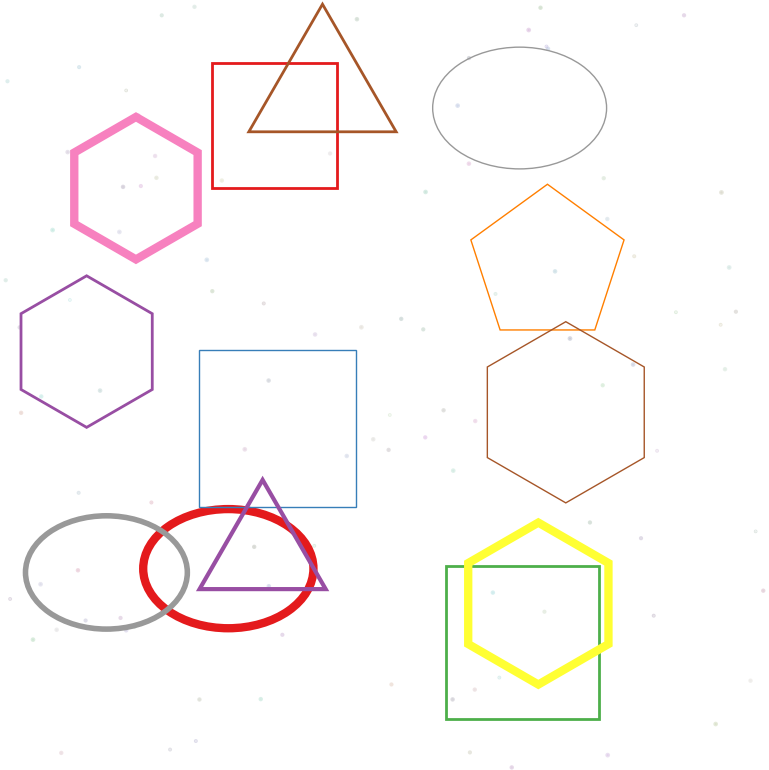[{"shape": "oval", "thickness": 3, "radius": 0.55, "center": [0.297, 0.261]}, {"shape": "square", "thickness": 1, "radius": 0.41, "center": [0.356, 0.837]}, {"shape": "square", "thickness": 0.5, "radius": 0.51, "center": [0.36, 0.443]}, {"shape": "square", "thickness": 1, "radius": 0.5, "center": [0.679, 0.166]}, {"shape": "hexagon", "thickness": 1, "radius": 0.49, "center": [0.113, 0.543]}, {"shape": "triangle", "thickness": 1.5, "radius": 0.47, "center": [0.341, 0.282]}, {"shape": "pentagon", "thickness": 0.5, "radius": 0.52, "center": [0.711, 0.656]}, {"shape": "hexagon", "thickness": 3, "radius": 0.53, "center": [0.699, 0.216]}, {"shape": "triangle", "thickness": 1, "radius": 0.55, "center": [0.419, 0.884]}, {"shape": "hexagon", "thickness": 0.5, "radius": 0.59, "center": [0.735, 0.465]}, {"shape": "hexagon", "thickness": 3, "radius": 0.46, "center": [0.177, 0.756]}, {"shape": "oval", "thickness": 0.5, "radius": 0.56, "center": [0.675, 0.86]}, {"shape": "oval", "thickness": 2, "radius": 0.53, "center": [0.138, 0.257]}]